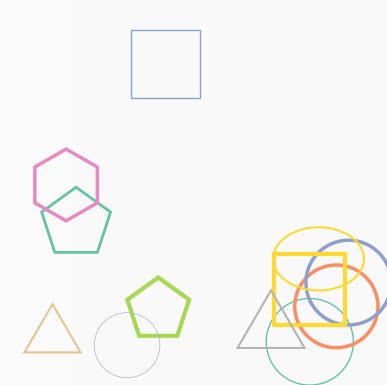[{"shape": "circle", "thickness": 1, "radius": 0.56, "center": [0.8, 0.112]}, {"shape": "pentagon", "thickness": 2, "radius": 0.47, "center": [0.196, 0.42]}, {"shape": "circle", "thickness": 2.5, "radius": 0.54, "center": [0.868, 0.204]}, {"shape": "square", "thickness": 1, "radius": 0.45, "center": [0.426, 0.833]}, {"shape": "circle", "thickness": 2.5, "radius": 0.55, "center": [0.9, 0.266]}, {"shape": "hexagon", "thickness": 2.5, "radius": 0.47, "center": [0.171, 0.52]}, {"shape": "pentagon", "thickness": 3, "radius": 0.42, "center": [0.408, 0.196]}, {"shape": "square", "thickness": 3, "radius": 0.46, "center": [0.799, 0.249]}, {"shape": "oval", "thickness": 1.5, "radius": 0.59, "center": [0.822, 0.328]}, {"shape": "triangle", "thickness": 1.5, "radius": 0.42, "center": [0.136, 0.126]}, {"shape": "circle", "thickness": 0.5, "radius": 0.42, "center": [0.328, 0.103]}, {"shape": "triangle", "thickness": 1.5, "radius": 0.5, "center": [0.699, 0.146]}]